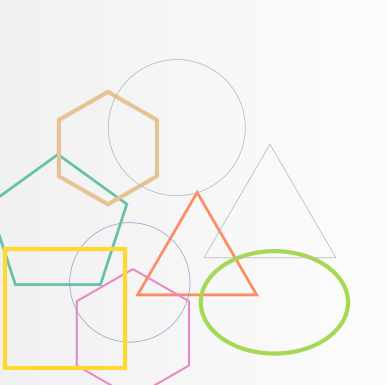[{"shape": "pentagon", "thickness": 2, "radius": 0.93, "center": [0.15, 0.412]}, {"shape": "triangle", "thickness": 2, "radius": 0.89, "center": [0.509, 0.323]}, {"shape": "circle", "thickness": 0.5, "radius": 0.78, "center": [0.335, 0.267]}, {"shape": "hexagon", "thickness": 1.5, "radius": 0.84, "center": [0.343, 0.134]}, {"shape": "oval", "thickness": 3, "radius": 0.95, "center": [0.708, 0.215]}, {"shape": "square", "thickness": 3, "radius": 0.77, "center": [0.168, 0.198]}, {"shape": "hexagon", "thickness": 3, "radius": 0.73, "center": [0.278, 0.615]}, {"shape": "triangle", "thickness": 0.5, "radius": 0.98, "center": [0.697, 0.429]}, {"shape": "circle", "thickness": 0.5, "radius": 0.88, "center": [0.456, 0.668]}]